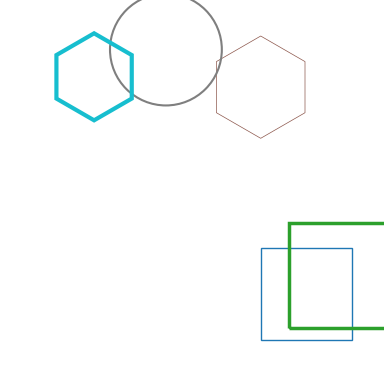[{"shape": "square", "thickness": 1, "radius": 0.59, "center": [0.796, 0.236]}, {"shape": "square", "thickness": 2.5, "radius": 0.68, "center": [0.888, 0.285]}, {"shape": "hexagon", "thickness": 0.5, "radius": 0.66, "center": [0.677, 0.774]}, {"shape": "circle", "thickness": 1.5, "radius": 0.73, "center": [0.431, 0.871]}, {"shape": "hexagon", "thickness": 3, "radius": 0.56, "center": [0.244, 0.8]}]